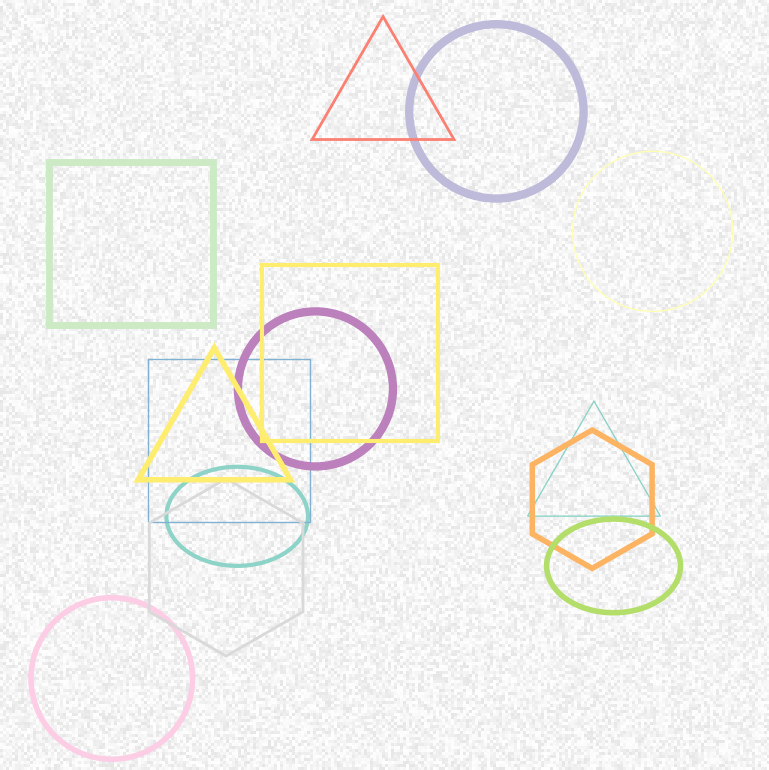[{"shape": "oval", "thickness": 1.5, "radius": 0.46, "center": [0.308, 0.329]}, {"shape": "triangle", "thickness": 0.5, "radius": 0.5, "center": [0.771, 0.379]}, {"shape": "circle", "thickness": 0.5, "radius": 0.52, "center": [0.848, 0.7]}, {"shape": "circle", "thickness": 3, "radius": 0.57, "center": [0.645, 0.855]}, {"shape": "triangle", "thickness": 1, "radius": 0.53, "center": [0.498, 0.872]}, {"shape": "square", "thickness": 0.5, "radius": 0.53, "center": [0.297, 0.428]}, {"shape": "hexagon", "thickness": 2, "radius": 0.45, "center": [0.769, 0.352]}, {"shape": "oval", "thickness": 2, "radius": 0.43, "center": [0.797, 0.265]}, {"shape": "circle", "thickness": 2, "radius": 0.52, "center": [0.145, 0.119]}, {"shape": "hexagon", "thickness": 1, "radius": 0.58, "center": [0.294, 0.263]}, {"shape": "circle", "thickness": 3, "radius": 0.5, "center": [0.41, 0.495]}, {"shape": "square", "thickness": 2.5, "radius": 0.53, "center": [0.17, 0.684]}, {"shape": "square", "thickness": 1.5, "radius": 0.57, "center": [0.455, 0.541]}, {"shape": "triangle", "thickness": 2, "radius": 0.57, "center": [0.278, 0.434]}]